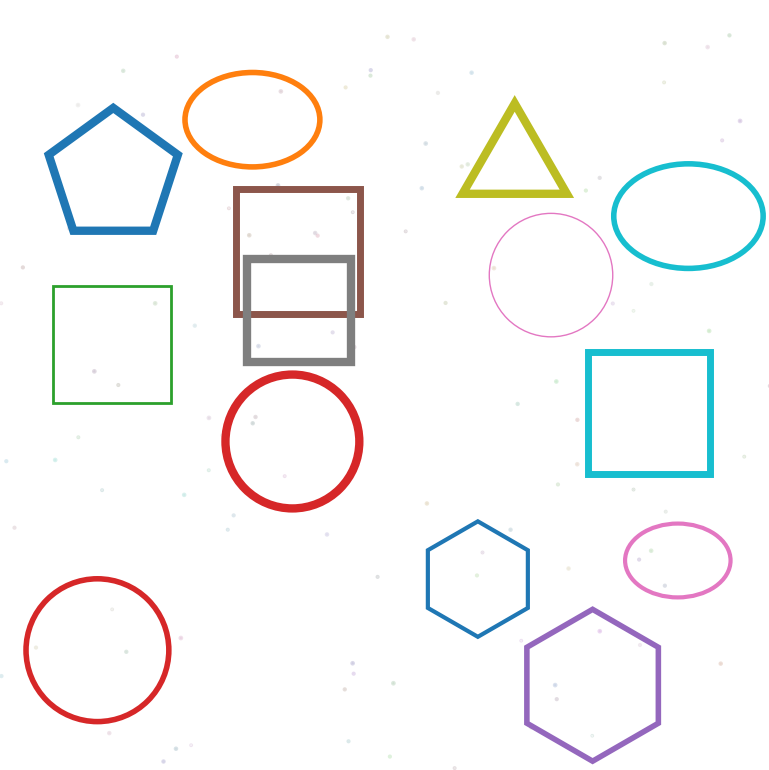[{"shape": "pentagon", "thickness": 3, "radius": 0.44, "center": [0.147, 0.772]}, {"shape": "hexagon", "thickness": 1.5, "radius": 0.37, "center": [0.621, 0.248]}, {"shape": "oval", "thickness": 2, "radius": 0.44, "center": [0.328, 0.845]}, {"shape": "square", "thickness": 1, "radius": 0.38, "center": [0.145, 0.553]}, {"shape": "circle", "thickness": 2, "radius": 0.46, "center": [0.127, 0.156]}, {"shape": "circle", "thickness": 3, "radius": 0.43, "center": [0.38, 0.427]}, {"shape": "hexagon", "thickness": 2, "radius": 0.49, "center": [0.77, 0.11]}, {"shape": "square", "thickness": 2.5, "radius": 0.4, "center": [0.387, 0.673]}, {"shape": "oval", "thickness": 1.5, "radius": 0.34, "center": [0.88, 0.272]}, {"shape": "circle", "thickness": 0.5, "radius": 0.4, "center": [0.716, 0.643]}, {"shape": "square", "thickness": 3, "radius": 0.34, "center": [0.389, 0.597]}, {"shape": "triangle", "thickness": 3, "radius": 0.39, "center": [0.668, 0.787]}, {"shape": "square", "thickness": 2.5, "radius": 0.4, "center": [0.843, 0.464]}, {"shape": "oval", "thickness": 2, "radius": 0.49, "center": [0.894, 0.719]}]